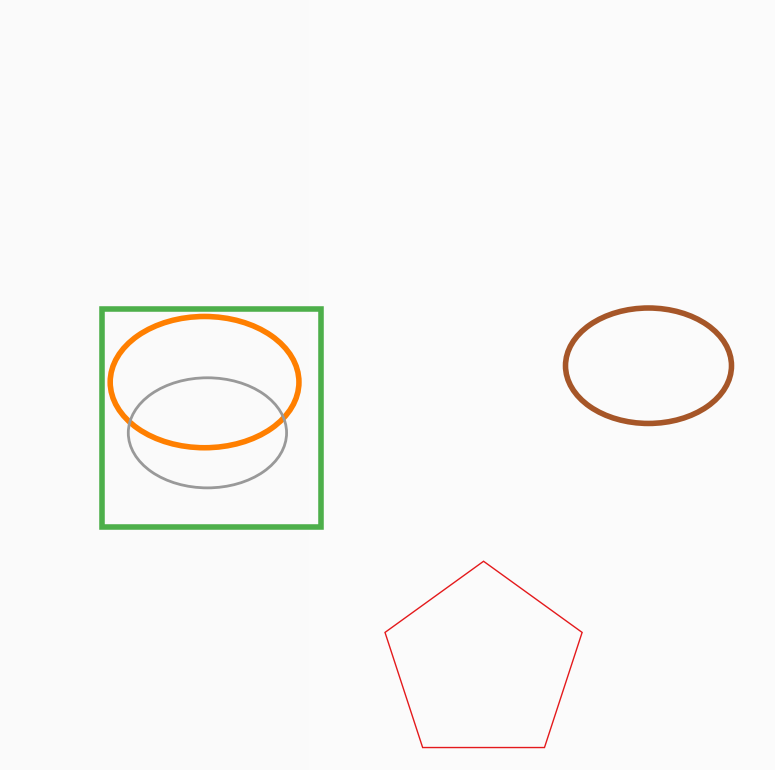[{"shape": "pentagon", "thickness": 0.5, "radius": 0.67, "center": [0.624, 0.137]}, {"shape": "square", "thickness": 2, "radius": 0.71, "center": [0.273, 0.457]}, {"shape": "oval", "thickness": 2, "radius": 0.61, "center": [0.264, 0.504]}, {"shape": "oval", "thickness": 2, "radius": 0.54, "center": [0.837, 0.525]}, {"shape": "oval", "thickness": 1, "radius": 0.51, "center": [0.268, 0.438]}]